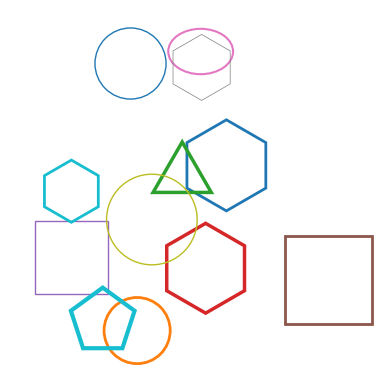[{"shape": "hexagon", "thickness": 2, "radius": 0.59, "center": [0.588, 0.571]}, {"shape": "circle", "thickness": 1, "radius": 0.46, "center": [0.339, 0.835]}, {"shape": "circle", "thickness": 2, "radius": 0.43, "center": [0.356, 0.141]}, {"shape": "triangle", "thickness": 2.5, "radius": 0.44, "center": [0.473, 0.544]}, {"shape": "hexagon", "thickness": 2.5, "radius": 0.58, "center": [0.534, 0.303]}, {"shape": "square", "thickness": 1, "radius": 0.47, "center": [0.185, 0.331]}, {"shape": "square", "thickness": 2, "radius": 0.57, "center": [0.853, 0.274]}, {"shape": "oval", "thickness": 1.5, "radius": 0.42, "center": [0.521, 0.866]}, {"shape": "hexagon", "thickness": 0.5, "radius": 0.43, "center": [0.524, 0.825]}, {"shape": "circle", "thickness": 1, "radius": 0.59, "center": [0.394, 0.43]}, {"shape": "pentagon", "thickness": 3, "radius": 0.43, "center": [0.267, 0.166]}, {"shape": "hexagon", "thickness": 2, "radius": 0.4, "center": [0.185, 0.503]}]